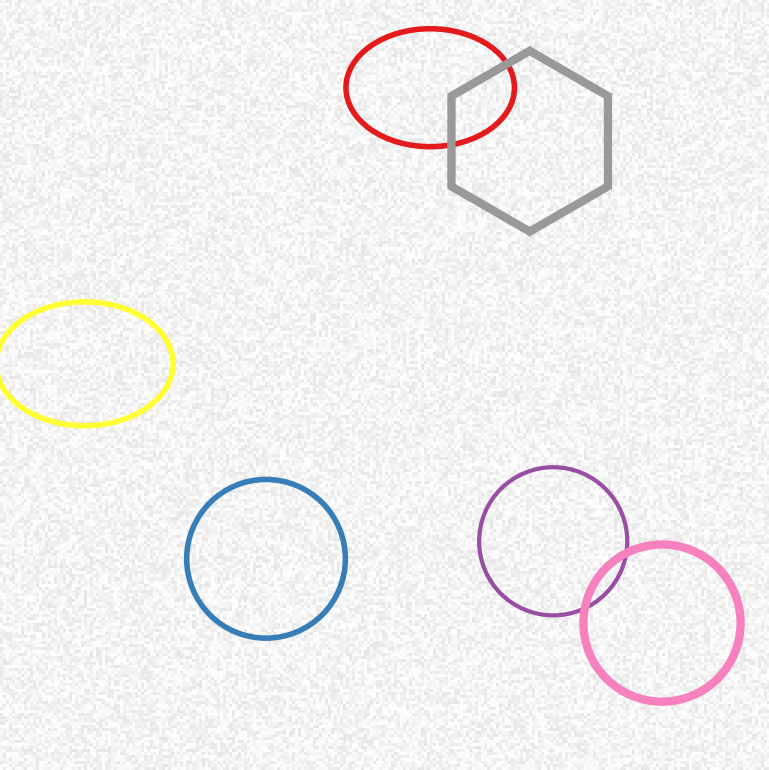[{"shape": "oval", "thickness": 2, "radius": 0.55, "center": [0.559, 0.886]}, {"shape": "circle", "thickness": 2, "radius": 0.52, "center": [0.346, 0.274]}, {"shape": "circle", "thickness": 1.5, "radius": 0.48, "center": [0.718, 0.297]}, {"shape": "oval", "thickness": 2, "radius": 0.57, "center": [0.11, 0.528]}, {"shape": "circle", "thickness": 3, "radius": 0.51, "center": [0.86, 0.191]}, {"shape": "hexagon", "thickness": 3, "radius": 0.59, "center": [0.688, 0.817]}]